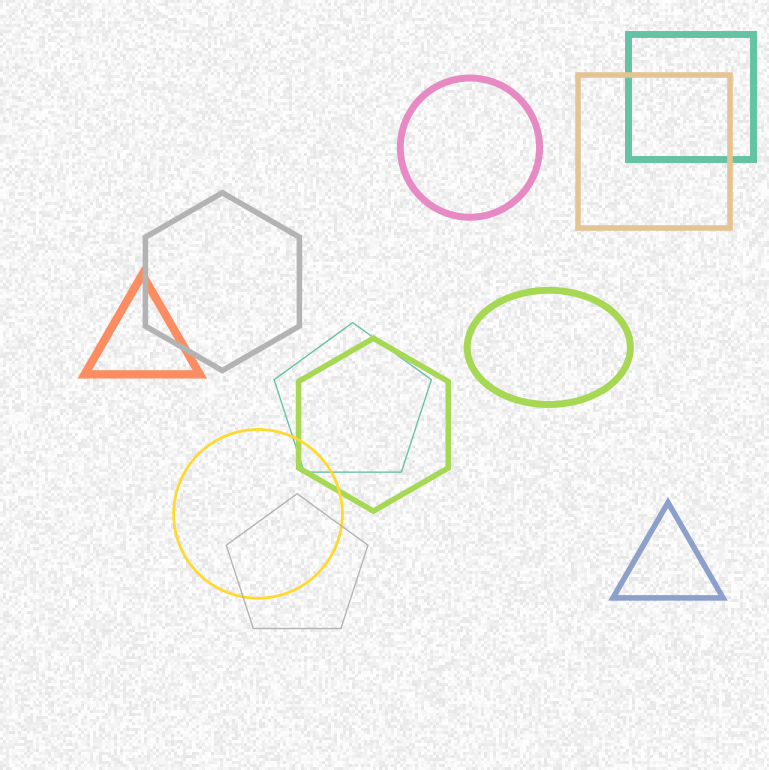[{"shape": "square", "thickness": 2.5, "radius": 0.41, "center": [0.897, 0.875]}, {"shape": "pentagon", "thickness": 0.5, "radius": 0.54, "center": [0.458, 0.474]}, {"shape": "triangle", "thickness": 3, "radius": 0.43, "center": [0.185, 0.557]}, {"shape": "triangle", "thickness": 2, "radius": 0.41, "center": [0.868, 0.265]}, {"shape": "circle", "thickness": 2.5, "radius": 0.45, "center": [0.61, 0.808]}, {"shape": "oval", "thickness": 2.5, "radius": 0.53, "center": [0.713, 0.549]}, {"shape": "hexagon", "thickness": 2, "radius": 0.56, "center": [0.485, 0.448]}, {"shape": "circle", "thickness": 1, "radius": 0.55, "center": [0.335, 0.333]}, {"shape": "square", "thickness": 2, "radius": 0.5, "center": [0.849, 0.803]}, {"shape": "hexagon", "thickness": 2, "radius": 0.58, "center": [0.289, 0.634]}, {"shape": "pentagon", "thickness": 0.5, "radius": 0.48, "center": [0.386, 0.262]}]